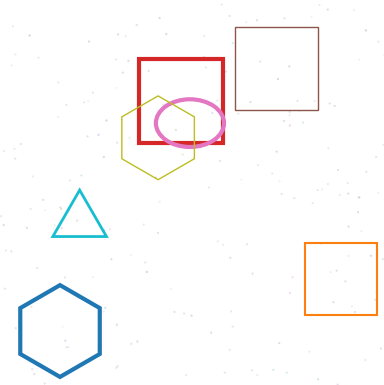[{"shape": "hexagon", "thickness": 3, "radius": 0.6, "center": [0.156, 0.14]}, {"shape": "square", "thickness": 1.5, "radius": 0.47, "center": [0.887, 0.276]}, {"shape": "square", "thickness": 3, "radius": 0.55, "center": [0.471, 0.738]}, {"shape": "square", "thickness": 1, "radius": 0.54, "center": [0.718, 0.821]}, {"shape": "oval", "thickness": 3, "radius": 0.44, "center": [0.493, 0.68]}, {"shape": "hexagon", "thickness": 1, "radius": 0.54, "center": [0.411, 0.642]}, {"shape": "triangle", "thickness": 2, "radius": 0.4, "center": [0.207, 0.426]}]